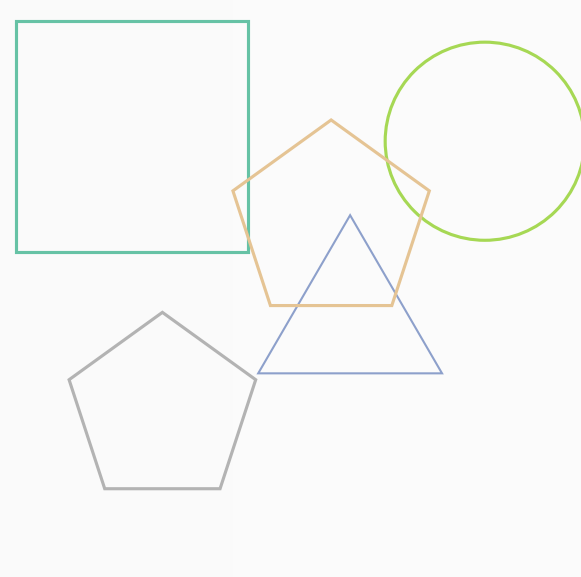[{"shape": "square", "thickness": 1.5, "radius": 1.0, "center": [0.228, 0.763]}, {"shape": "triangle", "thickness": 1, "radius": 0.91, "center": [0.602, 0.444]}, {"shape": "circle", "thickness": 1.5, "radius": 0.86, "center": [0.834, 0.755]}, {"shape": "pentagon", "thickness": 1.5, "radius": 0.89, "center": [0.57, 0.614]}, {"shape": "pentagon", "thickness": 1.5, "radius": 0.84, "center": [0.279, 0.289]}]